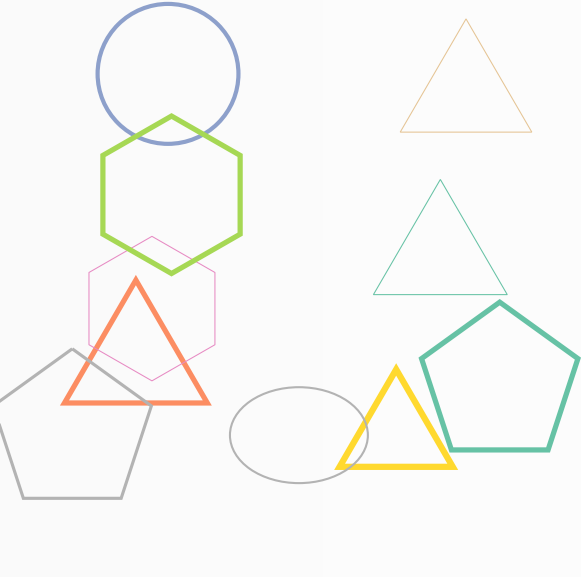[{"shape": "pentagon", "thickness": 2.5, "radius": 0.71, "center": [0.86, 0.334]}, {"shape": "triangle", "thickness": 0.5, "radius": 0.66, "center": [0.758, 0.555]}, {"shape": "triangle", "thickness": 2.5, "radius": 0.71, "center": [0.234, 0.372]}, {"shape": "circle", "thickness": 2, "radius": 0.61, "center": [0.289, 0.871]}, {"shape": "hexagon", "thickness": 0.5, "radius": 0.63, "center": [0.261, 0.465]}, {"shape": "hexagon", "thickness": 2.5, "radius": 0.68, "center": [0.295, 0.662]}, {"shape": "triangle", "thickness": 3, "radius": 0.56, "center": [0.682, 0.247]}, {"shape": "triangle", "thickness": 0.5, "radius": 0.65, "center": [0.802, 0.836]}, {"shape": "oval", "thickness": 1, "radius": 0.59, "center": [0.514, 0.246]}, {"shape": "pentagon", "thickness": 1.5, "radius": 0.72, "center": [0.124, 0.252]}]